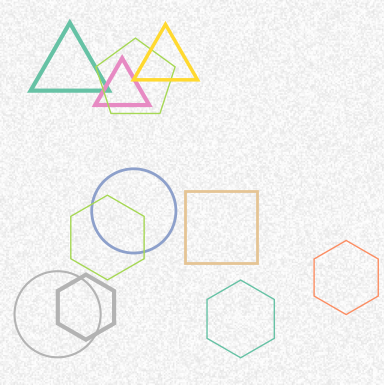[{"shape": "hexagon", "thickness": 1, "radius": 0.5, "center": [0.625, 0.172]}, {"shape": "triangle", "thickness": 3, "radius": 0.59, "center": [0.181, 0.823]}, {"shape": "hexagon", "thickness": 1, "radius": 0.48, "center": [0.899, 0.279]}, {"shape": "circle", "thickness": 2, "radius": 0.55, "center": [0.348, 0.452]}, {"shape": "triangle", "thickness": 3, "radius": 0.4, "center": [0.317, 0.768]}, {"shape": "pentagon", "thickness": 1, "radius": 0.54, "center": [0.352, 0.793]}, {"shape": "hexagon", "thickness": 1, "radius": 0.55, "center": [0.279, 0.383]}, {"shape": "triangle", "thickness": 2.5, "radius": 0.48, "center": [0.43, 0.841]}, {"shape": "square", "thickness": 2, "radius": 0.47, "center": [0.574, 0.411]}, {"shape": "hexagon", "thickness": 3, "radius": 0.42, "center": [0.223, 0.202]}, {"shape": "circle", "thickness": 1.5, "radius": 0.56, "center": [0.15, 0.184]}]